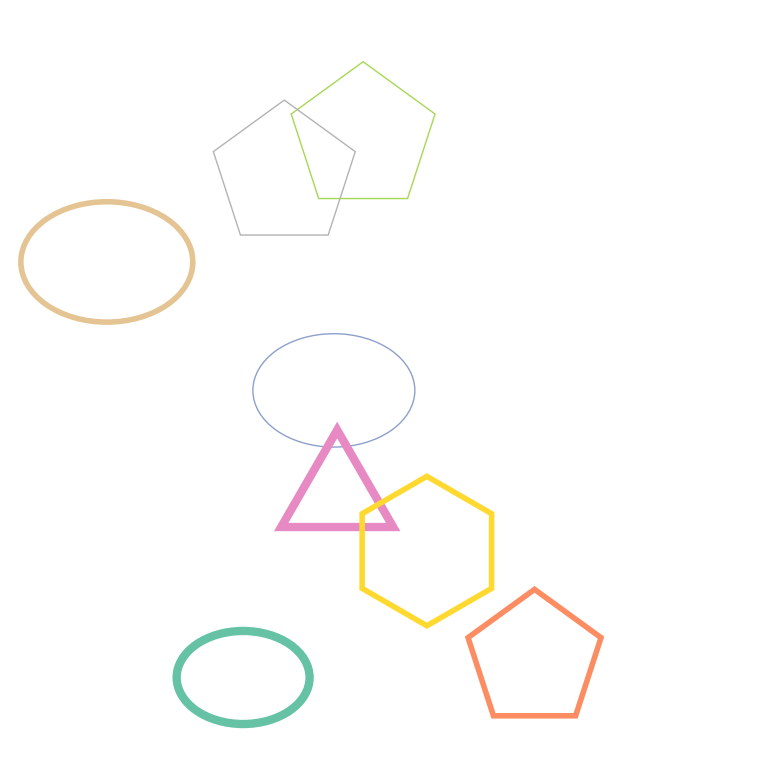[{"shape": "oval", "thickness": 3, "radius": 0.43, "center": [0.316, 0.12]}, {"shape": "pentagon", "thickness": 2, "radius": 0.45, "center": [0.694, 0.144]}, {"shape": "oval", "thickness": 0.5, "radius": 0.53, "center": [0.434, 0.493]}, {"shape": "triangle", "thickness": 3, "radius": 0.42, "center": [0.438, 0.358]}, {"shape": "pentagon", "thickness": 0.5, "radius": 0.49, "center": [0.472, 0.822]}, {"shape": "hexagon", "thickness": 2, "radius": 0.49, "center": [0.554, 0.284]}, {"shape": "oval", "thickness": 2, "radius": 0.56, "center": [0.139, 0.66]}, {"shape": "pentagon", "thickness": 0.5, "radius": 0.48, "center": [0.369, 0.773]}]